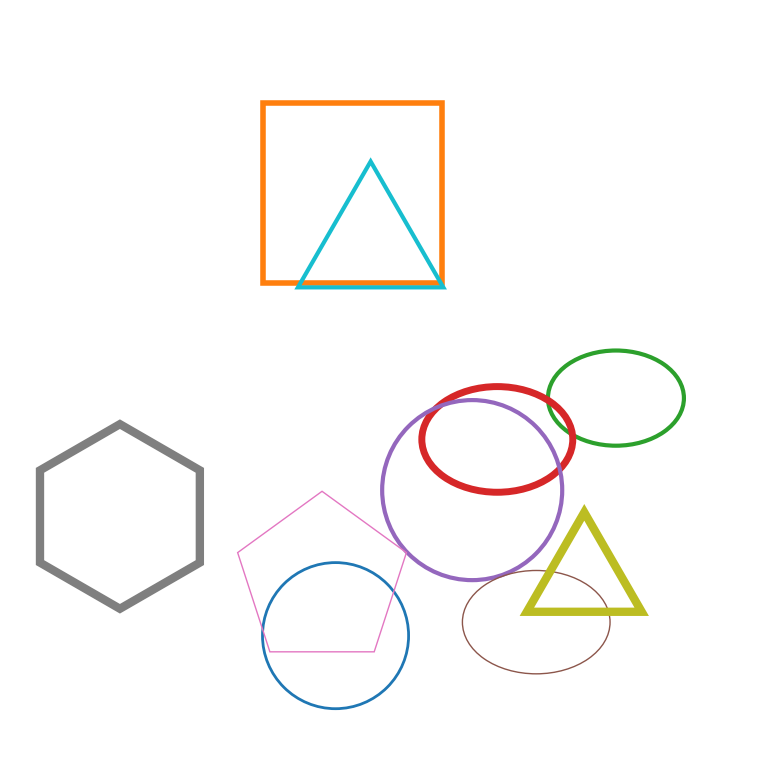[{"shape": "circle", "thickness": 1, "radius": 0.47, "center": [0.436, 0.174]}, {"shape": "square", "thickness": 2, "radius": 0.58, "center": [0.458, 0.749]}, {"shape": "oval", "thickness": 1.5, "radius": 0.44, "center": [0.8, 0.483]}, {"shape": "oval", "thickness": 2.5, "radius": 0.49, "center": [0.646, 0.429]}, {"shape": "circle", "thickness": 1.5, "radius": 0.58, "center": [0.613, 0.363]}, {"shape": "oval", "thickness": 0.5, "radius": 0.48, "center": [0.696, 0.192]}, {"shape": "pentagon", "thickness": 0.5, "radius": 0.58, "center": [0.418, 0.247]}, {"shape": "hexagon", "thickness": 3, "radius": 0.6, "center": [0.156, 0.329]}, {"shape": "triangle", "thickness": 3, "radius": 0.43, "center": [0.759, 0.249]}, {"shape": "triangle", "thickness": 1.5, "radius": 0.55, "center": [0.481, 0.681]}]